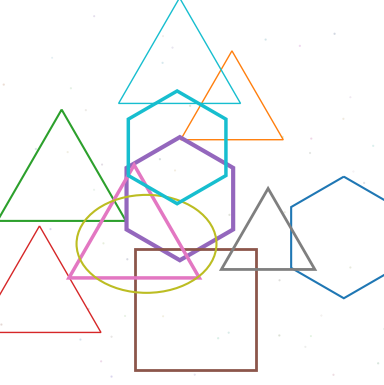[{"shape": "hexagon", "thickness": 1.5, "radius": 0.79, "center": [0.893, 0.383]}, {"shape": "triangle", "thickness": 1, "radius": 0.77, "center": [0.602, 0.714]}, {"shape": "triangle", "thickness": 1.5, "radius": 0.96, "center": [0.16, 0.523]}, {"shape": "triangle", "thickness": 1, "radius": 0.92, "center": [0.103, 0.229]}, {"shape": "hexagon", "thickness": 3, "radius": 0.8, "center": [0.467, 0.484]}, {"shape": "square", "thickness": 2, "radius": 0.79, "center": [0.508, 0.196]}, {"shape": "triangle", "thickness": 2.5, "radius": 0.98, "center": [0.348, 0.376]}, {"shape": "triangle", "thickness": 2, "radius": 0.7, "center": [0.696, 0.37]}, {"shape": "oval", "thickness": 1.5, "radius": 0.91, "center": [0.381, 0.367]}, {"shape": "hexagon", "thickness": 2.5, "radius": 0.73, "center": [0.46, 0.617]}, {"shape": "triangle", "thickness": 1, "radius": 0.91, "center": [0.466, 0.823]}]